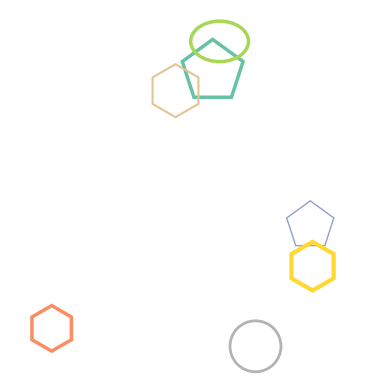[{"shape": "pentagon", "thickness": 2.5, "radius": 0.41, "center": [0.552, 0.815]}, {"shape": "hexagon", "thickness": 2.5, "radius": 0.3, "center": [0.134, 0.147]}, {"shape": "pentagon", "thickness": 1, "radius": 0.32, "center": [0.806, 0.414]}, {"shape": "oval", "thickness": 2.5, "radius": 0.38, "center": [0.57, 0.893]}, {"shape": "hexagon", "thickness": 3, "radius": 0.32, "center": [0.812, 0.309]}, {"shape": "hexagon", "thickness": 1.5, "radius": 0.34, "center": [0.456, 0.764]}, {"shape": "circle", "thickness": 2, "radius": 0.33, "center": [0.664, 0.101]}]